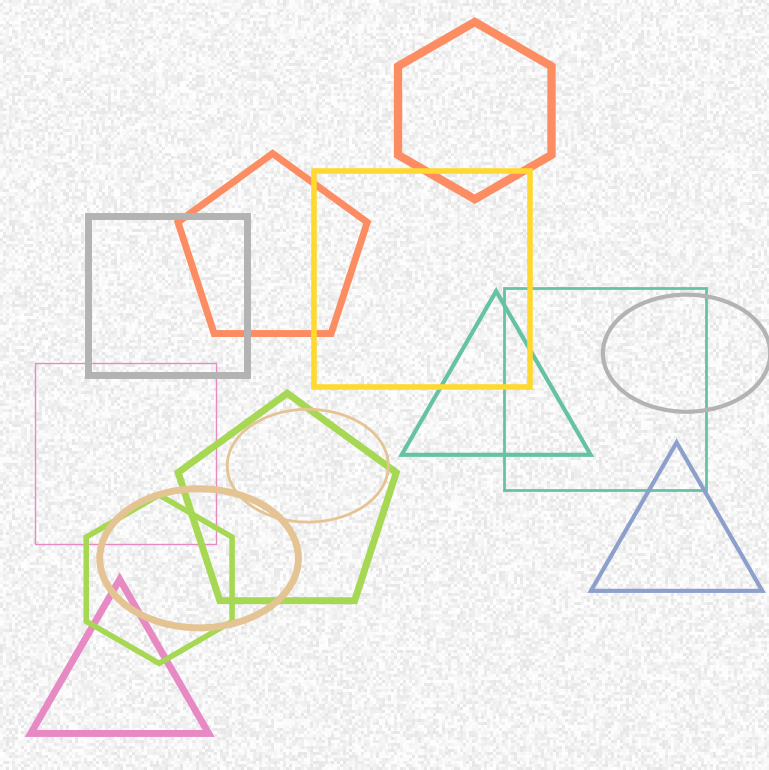[{"shape": "triangle", "thickness": 1.5, "radius": 0.71, "center": [0.644, 0.48]}, {"shape": "square", "thickness": 1, "radius": 0.66, "center": [0.786, 0.495]}, {"shape": "hexagon", "thickness": 3, "radius": 0.58, "center": [0.617, 0.856]}, {"shape": "pentagon", "thickness": 2.5, "radius": 0.65, "center": [0.354, 0.671]}, {"shape": "triangle", "thickness": 1.5, "radius": 0.64, "center": [0.879, 0.297]}, {"shape": "square", "thickness": 0.5, "radius": 0.59, "center": [0.163, 0.411]}, {"shape": "triangle", "thickness": 2.5, "radius": 0.67, "center": [0.155, 0.114]}, {"shape": "hexagon", "thickness": 2, "radius": 0.55, "center": [0.207, 0.248]}, {"shape": "pentagon", "thickness": 2.5, "radius": 0.74, "center": [0.373, 0.34]}, {"shape": "square", "thickness": 2, "radius": 0.7, "center": [0.547, 0.638]}, {"shape": "oval", "thickness": 1, "radius": 0.52, "center": [0.4, 0.395]}, {"shape": "oval", "thickness": 2.5, "radius": 0.65, "center": [0.259, 0.275]}, {"shape": "oval", "thickness": 1.5, "radius": 0.54, "center": [0.892, 0.541]}, {"shape": "square", "thickness": 2.5, "radius": 0.52, "center": [0.217, 0.616]}]